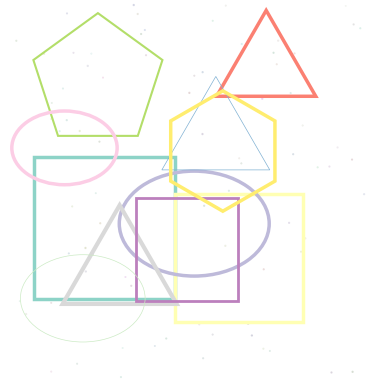[{"shape": "square", "thickness": 2.5, "radius": 0.92, "center": [0.272, 0.408]}, {"shape": "square", "thickness": 2.5, "radius": 0.83, "center": [0.621, 0.33]}, {"shape": "oval", "thickness": 2.5, "radius": 0.97, "center": [0.505, 0.419]}, {"shape": "triangle", "thickness": 2.5, "radius": 0.74, "center": [0.691, 0.824]}, {"shape": "triangle", "thickness": 0.5, "radius": 0.81, "center": [0.561, 0.64]}, {"shape": "pentagon", "thickness": 1.5, "radius": 0.88, "center": [0.254, 0.79]}, {"shape": "oval", "thickness": 2.5, "radius": 0.68, "center": [0.167, 0.616]}, {"shape": "triangle", "thickness": 3, "radius": 0.85, "center": [0.311, 0.296]}, {"shape": "square", "thickness": 2, "radius": 0.67, "center": [0.485, 0.351]}, {"shape": "oval", "thickness": 0.5, "radius": 0.81, "center": [0.215, 0.225]}, {"shape": "hexagon", "thickness": 2.5, "radius": 0.78, "center": [0.579, 0.608]}]